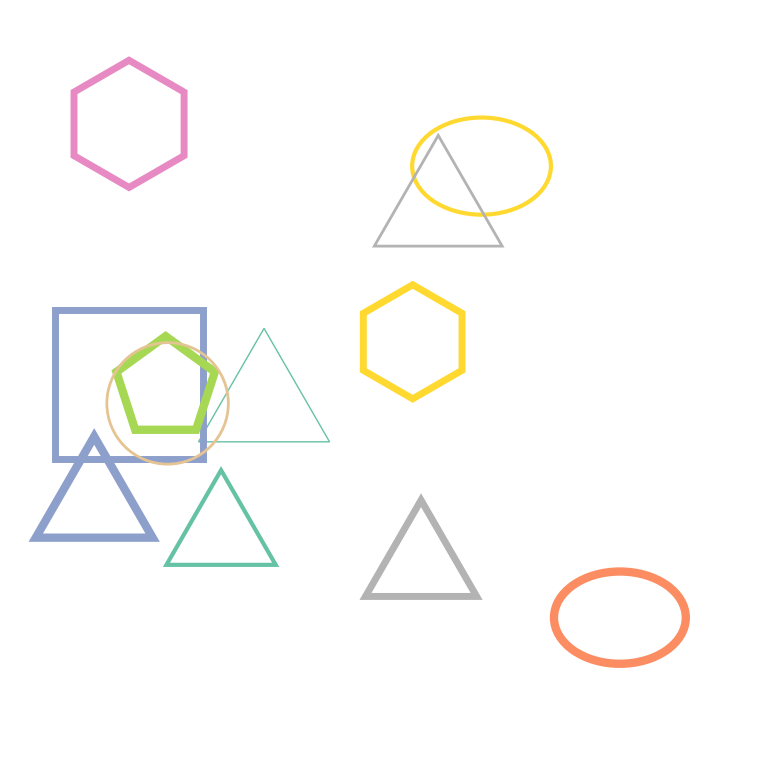[{"shape": "triangle", "thickness": 1.5, "radius": 0.41, "center": [0.287, 0.307]}, {"shape": "triangle", "thickness": 0.5, "radius": 0.49, "center": [0.343, 0.475]}, {"shape": "oval", "thickness": 3, "radius": 0.43, "center": [0.805, 0.198]}, {"shape": "triangle", "thickness": 3, "radius": 0.44, "center": [0.122, 0.346]}, {"shape": "square", "thickness": 2.5, "radius": 0.48, "center": [0.167, 0.501]}, {"shape": "hexagon", "thickness": 2.5, "radius": 0.41, "center": [0.168, 0.839]}, {"shape": "pentagon", "thickness": 3, "radius": 0.34, "center": [0.215, 0.496]}, {"shape": "hexagon", "thickness": 2.5, "radius": 0.37, "center": [0.536, 0.556]}, {"shape": "oval", "thickness": 1.5, "radius": 0.45, "center": [0.625, 0.784]}, {"shape": "circle", "thickness": 1, "radius": 0.39, "center": [0.218, 0.476]}, {"shape": "triangle", "thickness": 1, "radius": 0.48, "center": [0.569, 0.728]}, {"shape": "triangle", "thickness": 2.5, "radius": 0.42, "center": [0.547, 0.267]}]